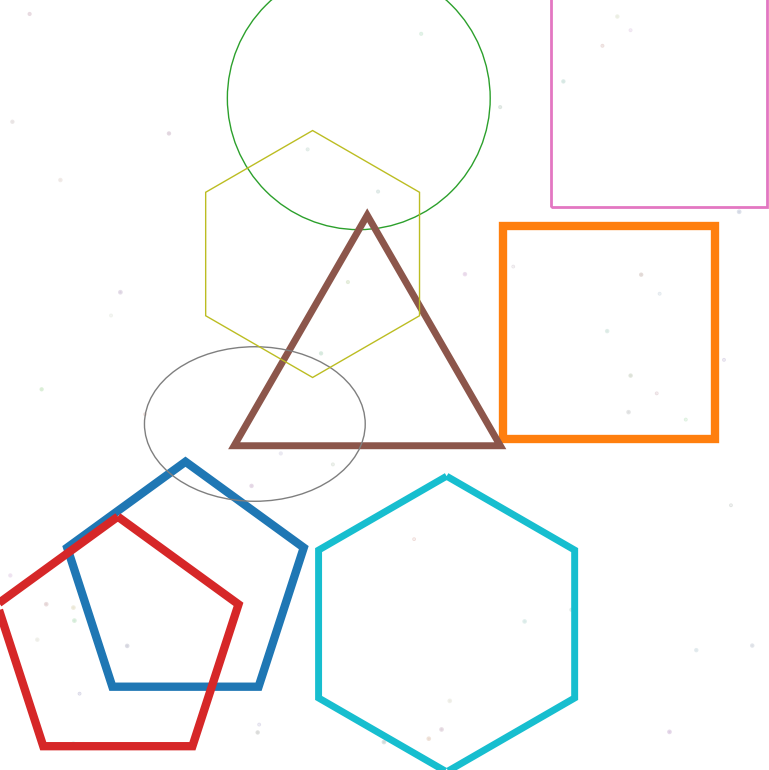[{"shape": "pentagon", "thickness": 3, "radius": 0.81, "center": [0.241, 0.239]}, {"shape": "square", "thickness": 3, "radius": 0.69, "center": [0.791, 0.568]}, {"shape": "circle", "thickness": 0.5, "radius": 0.85, "center": [0.466, 0.872]}, {"shape": "pentagon", "thickness": 3, "radius": 0.82, "center": [0.153, 0.164]}, {"shape": "triangle", "thickness": 2.5, "radius": 1.0, "center": [0.477, 0.521]}, {"shape": "square", "thickness": 1, "radius": 0.7, "center": [0.856, 0.871]}, {"shape": "oval", "thickness": 0.5, "radius": 0.72, "center": [0.331, 0.449]}, {"shape": "hexagon", "thickness": 0.5, "radius": 0.8, "center": [0.406, 0.67]}, {"shape": "hexagon", "thickness": 2.5, "radius": 0.96, "center": [0.58, 0.19]}]